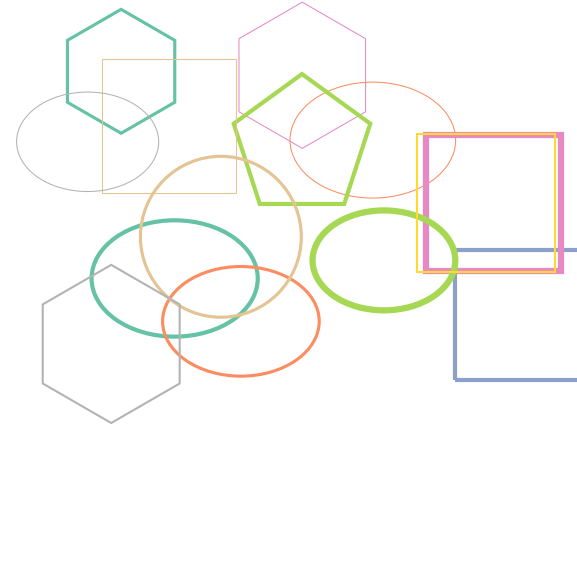[{"shape": "oval", "thickness": 2, "radius": 0.72, "center": [0.302, 0.517]}, {"shape": "hexagon", "thickness": 1.5, "radius": 0.54, "center": [0.21, 0.876]}, {"shape": "oval", "thickness": 0.5, "radius": 0.72, "center": [0.646, 0.757]}, {"shape": "oval", "thickness": 1.5, "radius": 0.68, "center": [0.417, 0.443]}, {"shape": "square", "thickness": 2, "radius": 0.56, "center": [0.9, 0.453]}, {"shape": "hexagon", "thickness": 0.5, "radius": 0.63, "center": [0.523, 0.869]}, {"shape": "square", "thickness": 3, "radius": 0.59, "center": [0.855, 0.648]}, {"shape": "pentagon", "thickness": 2, "radius": 0.62, "center": [0.523, 0.747]}, {"shape": "oval", "thickness": 3, "radius": 0.62, "center": [0.665, 0.548]}, {"shape": "square", "thickness": 1, "radius": 0.6, "center": [0.841, 0.647]}, {"shape": "circle", "thickness": 1.5, "radius": 0.7, "center": [0.382, 0.589]}, {"shape": "square", "thickness": 0.5, "radius": 0.58, "center": [0.292, 0.781]}, {"shape": "hexagon", "thickness": 1, "radius": 0.68, "center": [0.193, 0.404]}, {"shape": "oval", "thickness": 0.5, "radius": 0.62, "center": [0.152, 0.754]}]